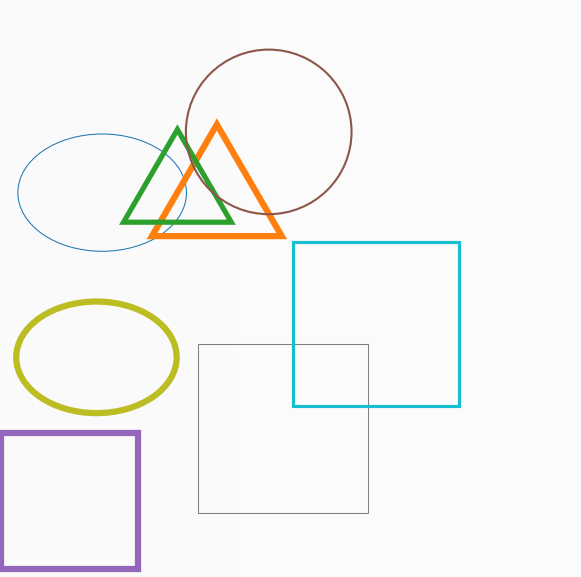[{"shape": "oval", "thickness": 0.5, "radius": 0.73, "center": [0.176, 0.666]}, {"shape": "triangle", "thickness": 3, "radius": 0.64, "center": [0.373, 0.655]}, {"shape": "triangle", "thickness": 2.5, "radius": 0.53, "center": [0.305, 0.668]}, {"shape": "square", "thickness": 3, "radius": 0.59, "center": [0.12, 0.132]}, {"shape": "circle", "thickness": 1, "radius": 0.71, "center": [0.462, 0.771]}, {"shape": "square", "thickness": 0.5, "radius": 0.73, "center": [0.486, 0.258]}, {"shape": "oval", "thickness": 3, "radius": 0.69, "center": [0.166, 0.38]}, {"shape": "square", "thickness": 1.5, "radius": 0.71, "center": [0.647, 0.438]}]